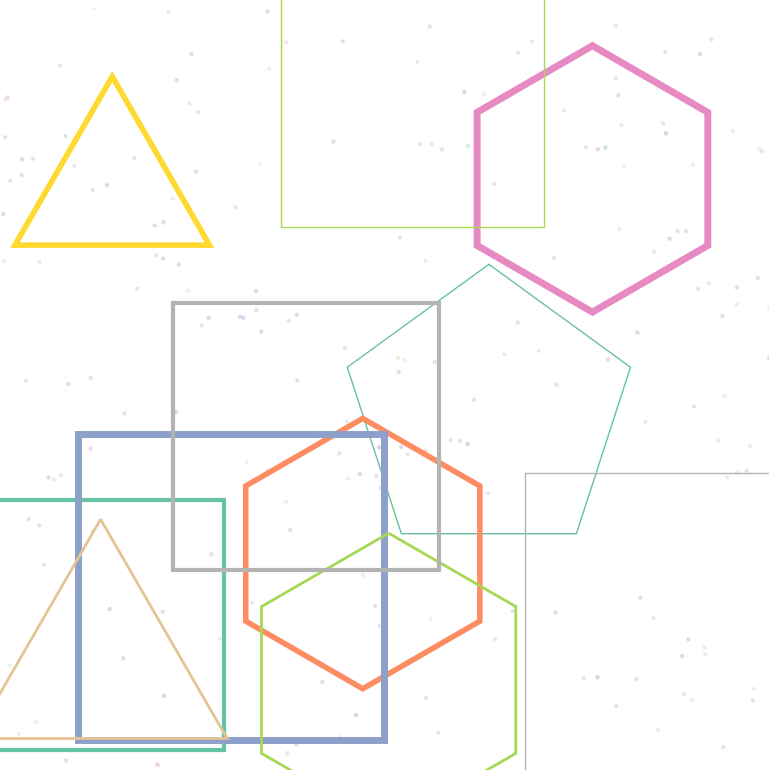[{"shape": "pentagon", "thickness": 0.5, "radius": 0.97, "center": [0.635, 0.463]}, {"shape": "square", "thickness": 1.5, "radius": 0.81, "center": [0.129, 0.189]}, {"shape": "hexagon", "thickness": 2, "radius": 0.88, "center": [0.471, 0.281]}, {"shape": "square", "thickness": 2.5, "radius": 0.99, "center": [0.3, 0.237]}, {"shape": "hexagon", "thickness": 2.5, "radius": 0.86, "center": [0.769, 0.768]}, {"shape": "square", "thickness": 0.5, "radius": 0.85, "center": [0.536, 0.875]}, {"shape": "hexagon", "thickness": 1, "radius": 0.95, "center": [0.505, 0.117]}, {"shape": "triangle", "thickness": 2, "radius": 0.73, "center": [0.146, 0.755]}, {"shape": "triangle", "thickness": 1, "radius": 0.95, "center": [0.131, 0.136]}, {"shape": "square", "thickness": 0.5, "radius": 0.97, "center": [0.876, 0.191]}, {"shape": "square", "thickness": 1.5, "radius": 0.86, "center": [0.397, 0.433]}]